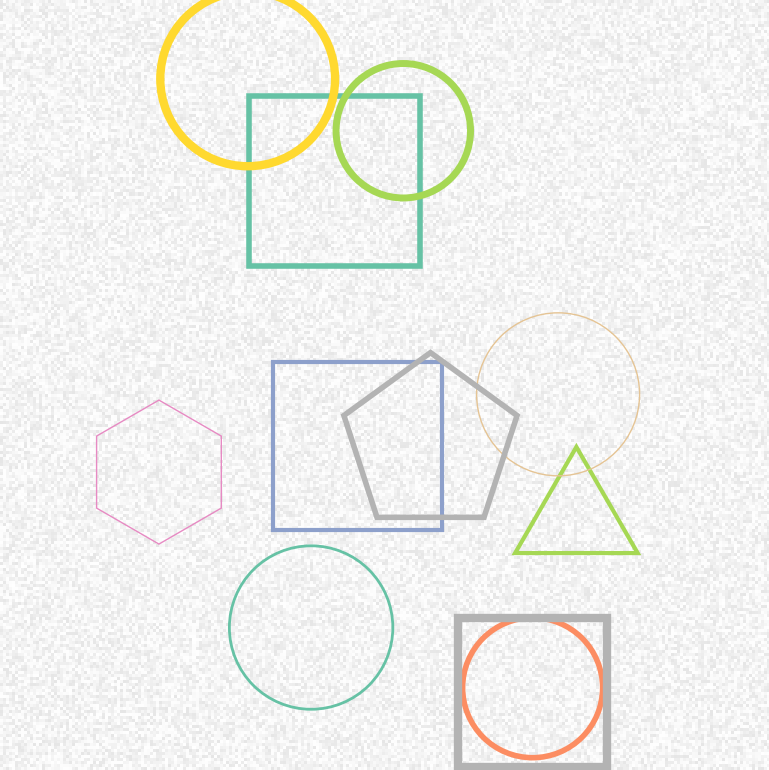[{"shape": "circle", "thickness": 1, "radius": 0.53, "center": [0.404, 0.185]}, {"shape": "square", "thickness": 2, "radius": 0.55, "center": [0.435, 0.765]}, {"shape": "circle", "thickness": 2, "radius": 0.45, "center": [0.692, 0.107]}, {"shape": "square", "thickness": 1.5, "radius": 0.55, "center": [0.464, 0.421]}, {"shape": "hexagon", "thickness": 0.5, "radius": 0.47, "center": [0.206, 0.387]}, {"shape": "triangle", "thickness": 1.5, "radius": 0.46, "center": [0.749, 0.328]}, {"shape": "circle", "thickness": 2.5, "radius": 0.44, "center": [0.524, 0.83]}, {"shape": "circle", "thickness": 3, "radius": 0.57, "center": [0.322, 0.898]}, {"shape": "circle", "thickness": 0.5, "radius": 0.53, "center": [0.725, 0.488]}, {"shape": "square", "thickness": 3, "radius": 0.48, "center": [0.691, 0.101]}, {"shape": "pentagon", "thickness": 2, "radius": 0.59, "center": [0.559, 0.424]}]